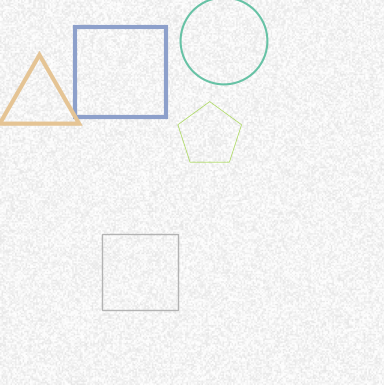[{"shape": "circle", "thickness": 1.5, "radius": 0.56, "center": [0.582, 0.894]}, {"shape": "square", "thickness": 3, "radius": 0.59, "center": [0.313, 0.813]}, {"shape": "pentagon", "thickness": 0.5, "radius": 0.43, "center": [0.545, 0.649]}, {"shape": "triangle", "thickness": 3, "radius": 0.59, "center": [0.102, 0.738]}, {"shape": "square", "thickness": 1, "radius": 0.49, "center": [0.364, 0.294]}]